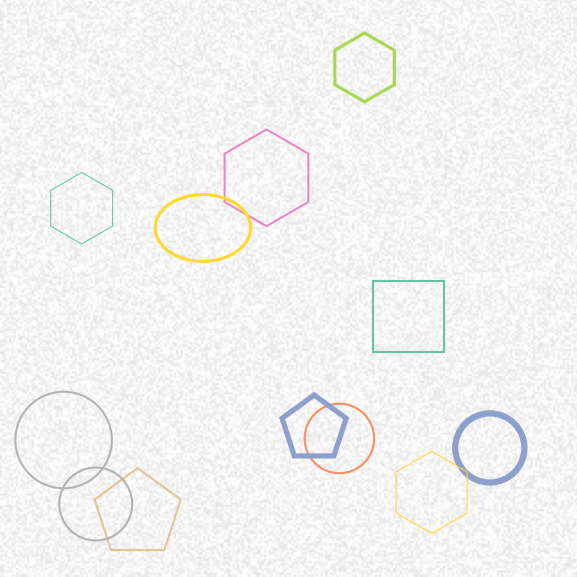[{"shape": "hexagon", "thickness": 0.5, "radius": 0.31, "center": [0.141, 0.639]}, {"shape": "square", "thickness": 1, "radius": 0.31, "center": [0.708, 0.452]}, {"shape": "circle", "thickness": 1, "radius": 0.3, "center": [0.588, 0.24]}, {"shape": "circle", "thickness": 3, "radius": 0.3, "center": [0.848, 0.223]}, {"shape": "pentagon", "thickness": 2.5, "radius": 0.29, "center": [0.544, 0.257]}, {"shape": "hexagon", "thickness": 1, "radius": 0.42, "center": [0.461, 0.691]}, {"shape": "hexagon", "thickness": 1.5, "radius": 0.3, "center": [0.631, 0.882]}, {"shape": "oval", "thickness": 1.5, "radius": 0.41, "center": [0.351, 0.604]}, {"shape": "hexagon", "thickness": 0.5, "radius": 0.36, "center": [0.747, 0.146]}, {"shape": "pentagon", "thickness": 1, "radius": 0.39, "center": [0.238, 0.11]}, {"shape": "circle", "thickness": 1, "radius": 0.42, "center": [0.11, 0.237]}, {"shape": "circle", "thickness": 1, "radius": 0.32, "center": [0.166, 0.126]}]